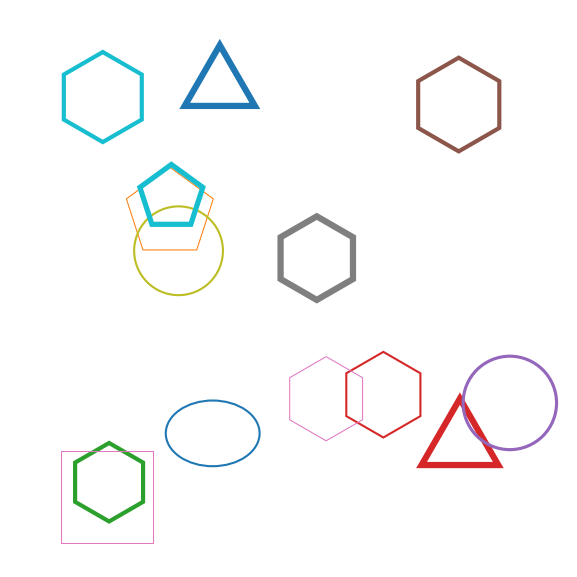[{"shape": "oval", "thickness": 1, "radius": 0.41, "center": [0.368, 0.249]}, {"shape": "triangle", "thickness": 3, "radius": 0.35, "center": [0.381, 0.851]}, {"shape": "pentagon", "thickness": 0.5, "radius": 0.4, "center": [0.294, 0.63]}, {"shape": "hexagon", "thickness": 2, "radius": 0.34, "center": [0.189, 0.164]}, {"shape": "triangle", "thickness": 3, "radius": 0.38, "center": [0.796, 0.232]}, {"shape": "hexagon", "thickness": 1, "radius": 0.37, "center": [0.664, 0.316]}, {"shape": "circle", "thickness": 1.5, "radius": 0.4, "center": [0.883, 0.301]}, {"shape": "hexagon", "thickness": 2, "radius": 0.41, "center": [0.794, 0.818]}, {"shape": "square", "thickness": 0.5, "radius": 0.4, "center": [0.185, 0.139]}, {"shape": "hexagon", "thickness": 0.5, "radius": 0.36, "center": [0.565, 0.309]}, {"shape": "hexagon", "thickness": 3, "radius": 0.36, "center": [0.549, 0.552]}, {"shape": "circle", "thickness": 1, "radius": 0.38, "center": [0.309, 0.565]}, {"shape": "pentagon", "thickness": 2.5, "radius": 0.29, "center": [0.297, 0.657]}, {"shape": "hexagon", "thickness": 2, "radius": 0.39, "center": [0.178, 0.831]}]